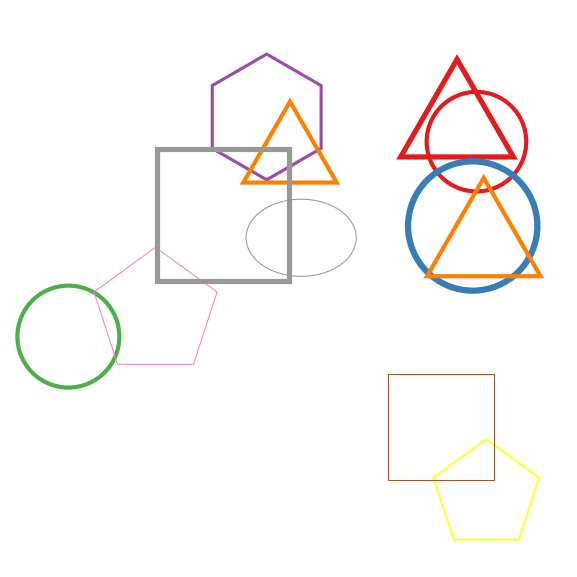[{"shape": "triangle", "thickness": 2.5, "radius": 0.56, "center": [0.791, 0.784]}, {"shape": "circle", "thickness": 2, "radius": 0.43, "center": [0.825, 0.754]}, {"shape": "circle", "thickness": 3, "radius": 0.56, "center": [0.819, 0.608]}, {"shape": "circle", "thickness": 2, "radius": 0.44, "center": [0.118, 0.416]}, {"shape": "hexagon", "thickness": 1.5, "radius": 0.54, "center": [0.462, 0.797]}, {"shape": "triangle", "thickness": 2, "radius": 0.47, "center": [0.502, 0.73]}, {"shape": "triangle", "thickness": 2, "radius": 0.57, "center": [0.838, 0.578]}, {"shape": "pentagon", "thickness": 1, "radius": 0.48, "center": [0.842, 0.142]}, {"shape": "square", "thickness": 0.5, "radius": 0.46, "center": [0.764, 0.259]}, {"shape": "pentagon", "thickness": 0.5, "radius": 0.56, "center": [0.269, 0.459]}, {"shape": "square", "thickness": 2.5, "radius": 0.57, "center": [0.385, 0.627]}, {"shape": "oval", "thickness": 0.5, "radius": 0.48, "center": [0.521, 0.587]}]